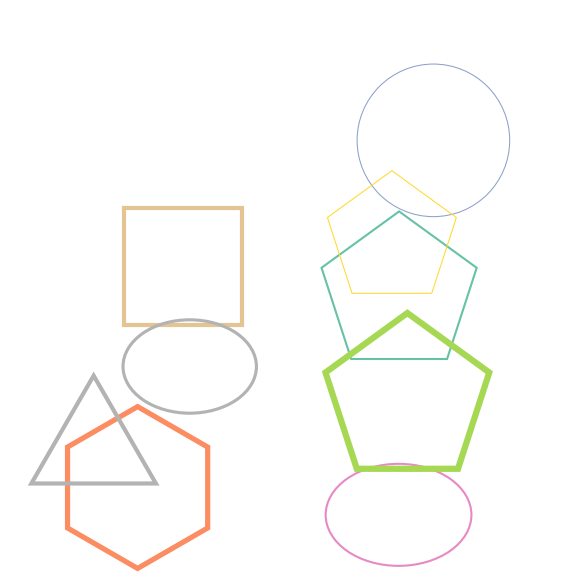[{"shape": "pentagon", "thickness": 1, "radius": 0.71, "center": [0.691, 0.492]}, {"shape": "hexagon", "thickness": 2.5, "radius": 0.7, "center": [0.238, 0.155]}, {"shape": "circle", "thickness": 0.5, "radius": 0.66, "center": [0.75, 0.756]}, {"shape": "oval", "thickness": 1, "radius": 0.63, "center": [0.69, 0.108]}, {"shape": "pentagon", "thickness": 3, "radius": 0.75, "center": [0.705, 0.308]}, {"shape": "pentagon", "thickness": 0.5, "radius": 0.59, "center": [0.679, 0.586]}, {"shape": "square", "thickness": 2, "radius": 0.51, "center": [0.317, 0.537]}, {"shape": "triangle", "thickness": 2, "radius": 0.62, "center": [0.162, 0.224]}, {"shape": "oval", "thickness": 1.5, "radius": 0.58, "center": [0.329, 0.365]}]